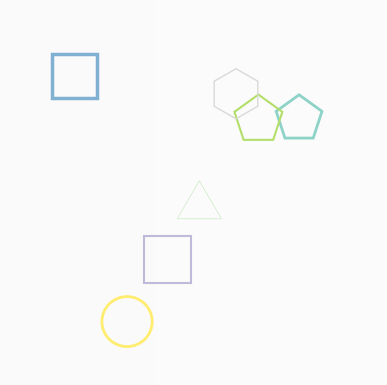[{"shape": "pentagon", "thickness": 2, "radius": 0.31, "center": [0.772, 0.692]}, {"shape": "square", "thickness": 1.5, "radius": 0.3, "center": [0.433, 0.326]}, {"shape": "square", "thickness": 2.5, "radius": 0.29, "center": [0.193, 0.803]}, {"shape": "pentagon", "thickness": 1.5, "radius": 0.32, "center": [0.667, 0.689]}, {"shape": "hexagon", "thickness": 1, "radius": 0.32, "center": [0.609, 0.757]}, {"shape": "triangle", "thickness": 0.5, "radius": 0.33, "center": [0.514, 0.465]}, {"shape": "circle", "thickness": 2, "radius": 0.32, "center": [0.328, 0.165]}]